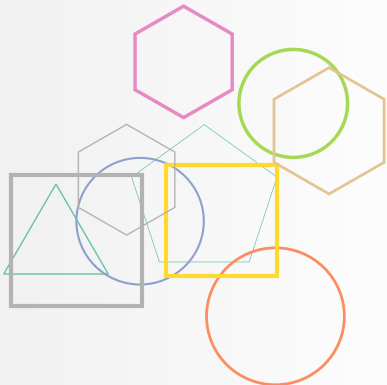[{"shape": "pentagon", "thickness": 0.5, "radius": 0.99, "center": [0.527, 0.479]}, {"shape": "triangle", "thickness": 1, "radius": 0.78, "center": [0.144, 0.366]}, {"shape": "circle", "thickness": 2, "radius": 0.89, "center": [0.711, 0.178]}, {"shape": "circle", "thickness": 1.5, "radius": 0.82, "center": [0.362, 0.425]}, {"shape": "hexagon", "thickness": 2.5, "radius": 0.72, "center": [0.474, 0.839]}, {"shape": "circle", "thickness": 2.5, "radius": 0.7, "center": [0.757, 0.731]}, {"shape": "square", "thickness": 3, "radius": 0.72, "center": [0.572, 0.426]}, {"shape": "hexagon", "thickness": 2, "radius": 0.82, "center": [0.849, 0.66]}, {"shape": "square", "thickness": 3, "radius": 0.85, "center": [0.197, 0.375]}, {"shape": "hexagon", "thickness": 1, "radius": 0.72, "center": [0.327, 0.533]}]